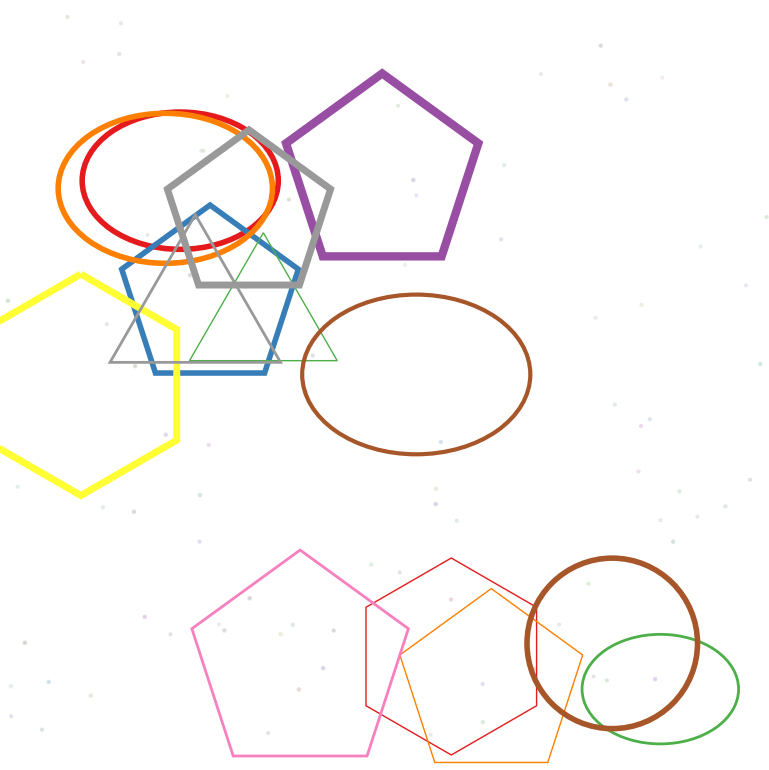[{"shape": "oval", "thickness": 2, "radius": 0.64, "center": [0.234, 0.765]}, {"shape": "hexagon", "thickness": 0.5, "radius": 0.64, "center": [0.586, 0.147]}, {"shape": "pentagon", "thickness": 2, "radius": 0.6, "center": [0.273, 0.613]}, {"shape": "oval", "thickness": 1, "radius": 0.51, "center": [0.858, 0.105]}, {"shape": "triangle", "thickness": 0.5, "radius": 0.55, "center": [0.342, 0.587]}, {"shape": "pentagon", "thickness": 3, "radius": 0.66, "center": [0.496, 0.773]}, {"shape": "pentagon", "thickness": 0.5, "radius": 0.62, "center": [0.638, 0.111]}, {"shape": "oval", "thickness": 2, "radius": 0.7, "center": [0.215, 0.755]}, {"shape": "hexagon", "thickness": 2.5, "radius": 0.72, "center": [0.105, 0.5]}, {"shape": "oval", "thickness": 1.5, "radius": 0.74, "center": [0.541, 0.514]}, {"shape": "circle", "thickness": 2, "radius": 0.55, "center": [0.795, 0.164]}, {"shape": "pentagon", "thickness": 1, "radius": 0.74, "center": [0.39, 0.138]}, {"shape": "triangle", "thickness": 1, "radius": 0.64, "center": [0.254, 0.593]}, {"shape": "pentagon", "thickness": 2.5, "radius": 0.56, "center": [0.323, 0.72]}]